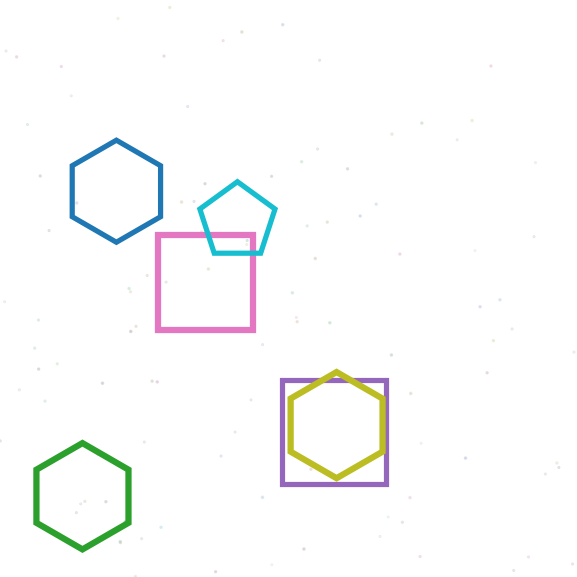[{"shape": "hexagon", "thickness": 2.5, "radius": 0.44, "center": [0.202, 0.668]}, {"shape": "hexagon", "thickness": 3, "radius": 0.46, "center": [0.143, 0.14]}, {"shape": "square", "thickness": 2.5, "radius": 0.45, "center": [0.579, 0.25]}, {"shape": "square", "thickness": 3, "radius": 0.41, "center": [0.356, 0.51]}, {"shape": "hexagon", "thickness": 3, "radius": 0.46, "center": [0.583, 0.263]}, {"shape": "pentagon", "thickness": 2.5, "radius": 0.34, "center": [0.411, 0.616]}]